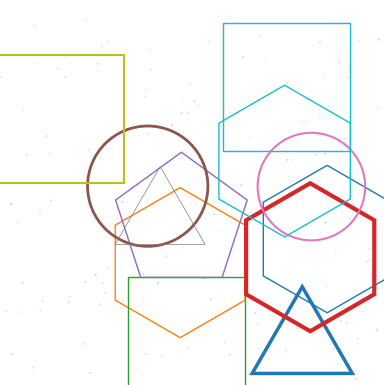[{"shape": "triangle", "thickness": 2.5, "radius": 0.75, "center": [0.785, 0.105]}, {"shape": "hexagon", "thickness": 1, "radius": 0.96, "center": [0.85, 0.379]}, {"shape": "hexagon", "thickness": 1, "radius": 0.97, "center": [0.468, 0.318]}, {"shape": "square", "thickness": 1, "radius": 0.76, "center": [0.485, 0.129]}, {"shape": "hexagon", "thickness": 3, "radius": 0.96, "center": [0.806, 0.332]}, {"shape": "pentagon", "thickness": 1, "radius": 0.9, "center": [0.471, 0.425]}, {"shape": "circle", "thickness": 2, "radius": 0.78, "center": [0.384, 0.516]}, {"shape": "circle", "thickness": 1.5, "radius": 0.7, "center": [0.809, 0.515]}, {"shape": "triangle", "thickness": 0.5, "radius": 0.67, "center": [0.416, 0.433]}, {"shape": "square", "thickness": 1.5, "radius": 0.83, "center": [0.155, 0.69]}, {"shape": "hexagon", "thickness": 1, "radius": 0.99, "center": [0.739, 0.582]}, {"shape": "square", "thickness": 1, "radius": 0.83, "center": [0.744, 0.774]}]